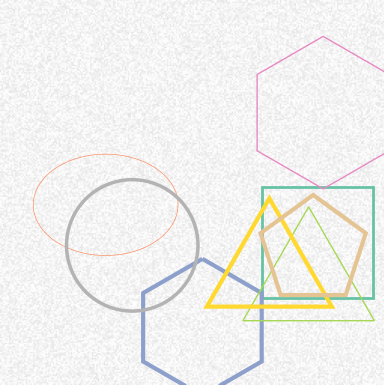[{"shape": "square", "thickness": 2, "radius": 0.72, "center": [0.825, 0.37]}, {"shape": "oval", "thickness": 0.5, "radius": 0.94, "center": [0.274, 0.468]}, {"shape": "hexagon", "thickness": 3, "radius": 0.89, "center": [0.526, 0.15]}, {"shape": "hexagon", "thickness": 1, "radius": 0.99, "center": [0.839, 0.707]}, {"shape": "triangle", "thickness": 1, "radius": 0.99, "center": [0.802, 0.266]}, {"shape": "triangle", "thickness": 3, "radius": 0.94, "center": [0.7, 0.297]}, {"shape": "pentagon", "thickness": 3, "radius": 0.72, "center": [0.813, 0.35]}, {"shape": "circle", "thickness": 2.5, "radius": 0.85, "center": [0.343, 0.363]}]